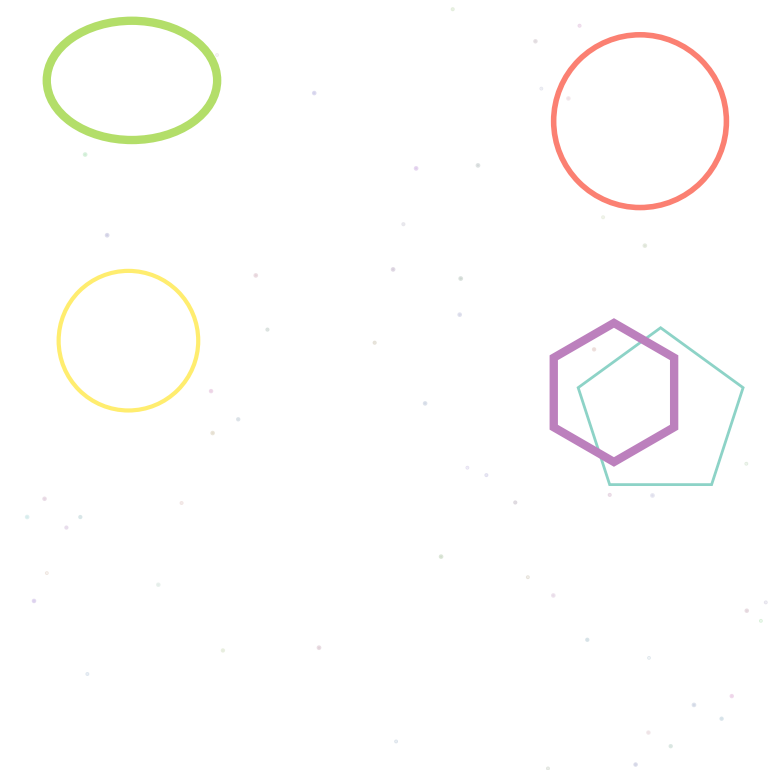[{"shape": "pentagon", "thickness": 1, "radius": 0.56, "center": [0.858, 0.462]}, {"shape": "circle", "thickness": 2, "radius": 0.56, "center": [0.831, 0.843]}, {"shape": "oval", "thickness": 3, "radius": 0.55, "center": [0.171, 0.896]}, {"shape": "hexagon", "thickness": 3, "radius": 0.45, "center": [0.797, 0.49]}, {"shape": "circle", "thickness": 1.5, "radius": 0.45, "center": [0.167, 0.558]}]